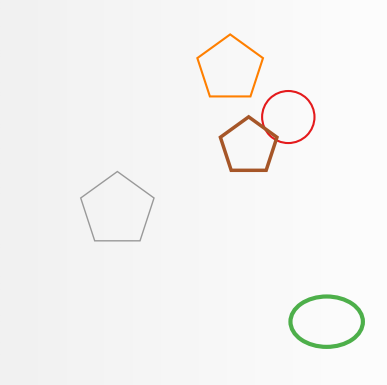[{"shape": "circle", "thickness": 1.5, "radius": 0.34, "center": [0.744, 0.696]}, {"shape": "oval", "thickness": 3, "radius": 0.47, "center": [0.843, 0.164]}, {"shape": "pentagon", "thickness": 1.5, "radius": 0.45, "center": [0.594, 0.822]}, {"shape": "pentagon", "thickness": 2.5, "radius": 0.38, "center": [0.642, 0.62]}, {"shape": "pentagon", "thickness": 1, "radius": 0.5, "center": [0.303, 0.455]}]